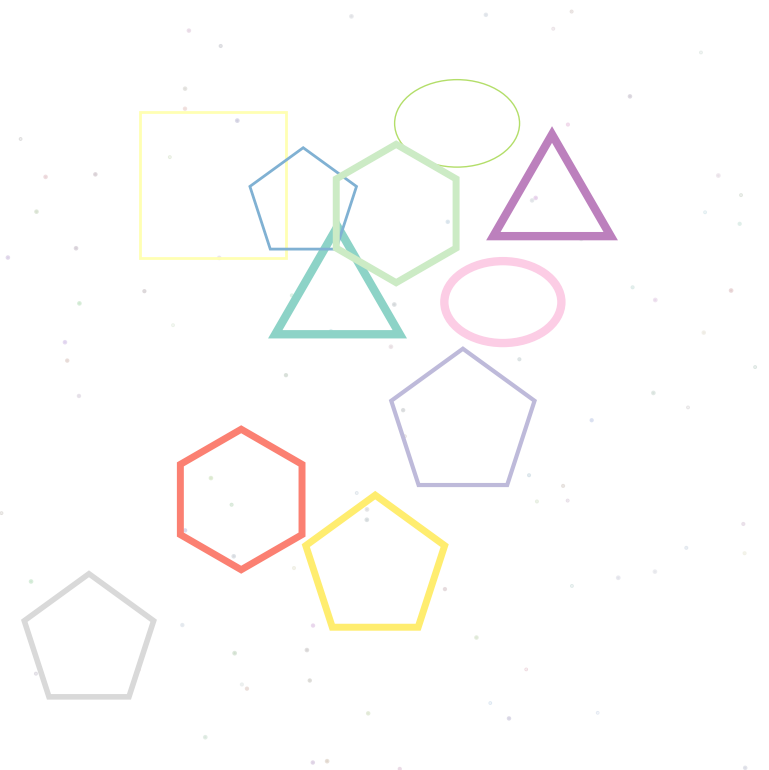[{"shape": "triangle", "thickness": 3, "radius": 0.47, "center": [0.438, 0.613]}, {"shape": "square", "thickness": 1, "radius": 0.48, "center": [0.277, 0.76]}, {"shape": "pentagon", "thickness": 1.5, "radius": 0.49, "center": [0.601, 0.449]}, {"shape": "hexagon", "thickness": 2.5, "radius": 0.46, "center": [0.313, 0.351]}, {"shape": "pentagon", "thickness": 1, "radius": 0.36, "center": [0.394, 0.735]}, {"shape": "oval", "thickness": 0.5, "radius": 0.41, "center": [0.594, 0.84]}, {"shape": "oval", "thickness": 3, "radius": 0.38, "center": [0.653, 0.608]}, {"shape": "pentagon", "thickness": 2, "radius": 0.44, "center": [0.116, 0.166]}, {"shape": "triangle", "thickness": 3, "radius": 0.44, "center": [0.717, 0.737]}, {"shape": "hexagon", "thickness": 2.5, "radius": 0.45, "center": [0.514, 0.723]}, {"shape": "pentagon", "thickness": 2.5, "radius": 0.47, "center": [0.487, 0.262]}]